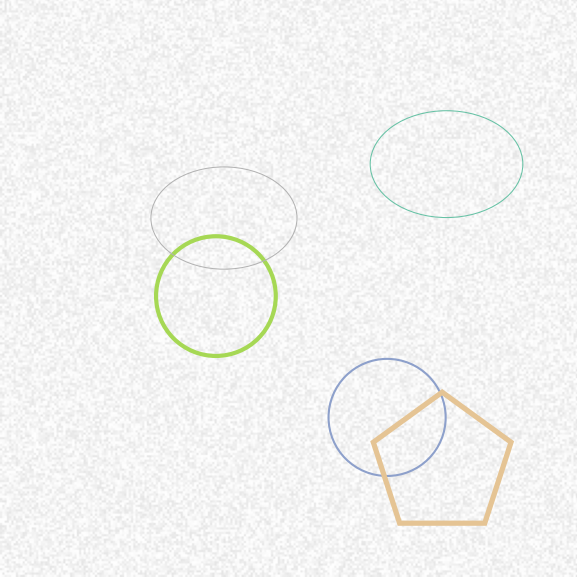[{"shape": "oval", "thickness": 0.5, "radius": 0.66, "center": [0.773, 0.715]}, {"shape": "circle", "thickness": 1, "radius": 0.51, "center": [0.67, 0.276]}, {"shape": "circle", "thickness": 2, "radius": 0.52, "center": [0.374, 0.486]}, {"shape": "pentagon", "thickness": 2.5, "radius": 0.63, "center": [0.766, 0.195]}, {"shape": "oval", "thickness": 0.5, "radius": 0.63, "center": [0.388, 0.622]}]